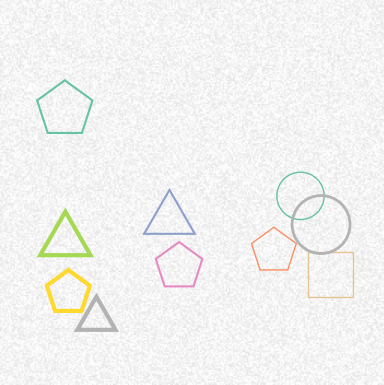[{"shape": "circle", "thickness": 1, "radius": 0.31, "center": [0.781, 0.491]}, {"shape": "pentagon", "thickness": 1.5, "radius": 0.38, "center": [0.168, 0.716]}, {"shape": "pentagon", "thickness": 1, "radius": 0.31, "center": [0.711, 0.348]}, {"shape": "triangle", "thickness": 1.5, "radius": 0.38, "center": [0.44, 0.431]}, {"shape": "pentagon", "thickness": 1.5, "radius": 0.32, "center": [0.465, 0.308]}, {"shape": "triangle", "thickness": 3, "radius": 0.38, "center": [0.17, 0.375]}, {"shape": "pentagon", "thickness": 3, "radius": 0.29, "center": [0.178, 0.24]}, {"shape": "square", "thickness": 1, "radius": 0.29, "center": [0.858, 0.287]}, {"shape": "triangle", "thickness": 3, "radius": 0.29, "center": [0.25, 0.172]}, {"shape": "circle", "thickness": 2, "radius": 0.38, "center": [0.834, 0.417]}]